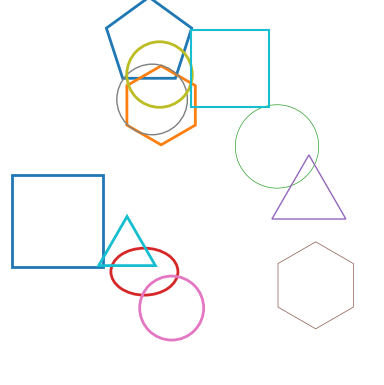[{"shape": "pentagon", "thickness": 2, "radius": 0.58, "center": [0.387, 0.891]}, {"shape": "square", "thickness": 2, "radius": 0.59, "center": [0.149, 0.426]}, {"shape": "hexagon", "thickness": 2, "radius": 0.51, "center": [0.418, 0.726]}, {"shape": "circle", "thickness": 0.5, "radius": 0.54, "center": [0.72, 0.62]}, {"shape": "oval", "thickness": 2, "radius": 0.44, "center": [0.375, 0.294]}, {"shape": "triangle", "thickness": 1, "radius": 0.55, "center": [0.802, 0.487]}, {"shape": "hexagon", "thickness": 0.5, "radius": 0.57, "center": [0.82, 0.259]}, {"shape": "circle", "thickness": 2, "radius": 0.42, "center": [0.446, 0.2]}, {"shape": "circle", "thickness": 1, "radius": 0.46, "center": [0.395, 0.742]}, {"shape": "circle", "thickness": 2, "radius": 0.43, "center": [0.414, 0.806]}, {"shape": "triangle", "thickness": 2, "radius": 0.43, "center": [0.33, 0.353]}, {"shape": "square", "thickness": 1.5, "radius": 0.5, "center": [0.597, 0.822]}]